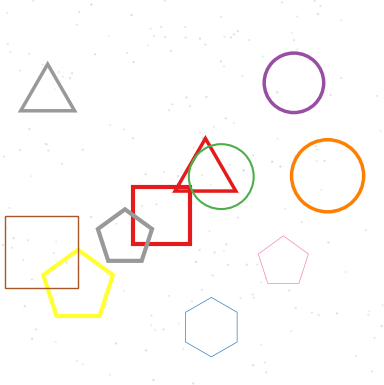[{"shape": "triangle", "thickness": 2.5, "radius": 0.46, "center": [0.534, 0.549]}, {"shape": "square", "thickness": 3, "radius": 0.37, "center": [0.42, 0.441]}, {"shape": "hexagon", "thickness": 0.5, "radius": 0.39, "center": [0.549, 0.15]}, {"shape": "circle", "thickness": 1.5, "radius": 0.42, "center": [0.575, 0.541]}, {"shape": "circle", "thickness": 2.5, "radius": 0.39, "center": [0.763, 0.785]}, {"shape": "circle", "thickness": 2.5, "radius": 0.47, "center": [0.851, 0.543]}, {"shape": "pentagon", "thickness": 3, "radius": 0.48, "center": [0.203, 0.256]}, {"shape": "square", "thickness": 1, "radius": 0.47, "center": [0.108, 0.345]}, {"shape": "pentagon", "thickness": 0.5, "radius": 0.34, "center": [0.736, 0.319]}, {"shape": "pentagon", "thickness": 3, "radius": 0.37, "center": [0.325, 0.382]}, {"shape": "triangle", "thickness": 2.5, "radius": 0.4, "center": [0.124, 0.753]}]